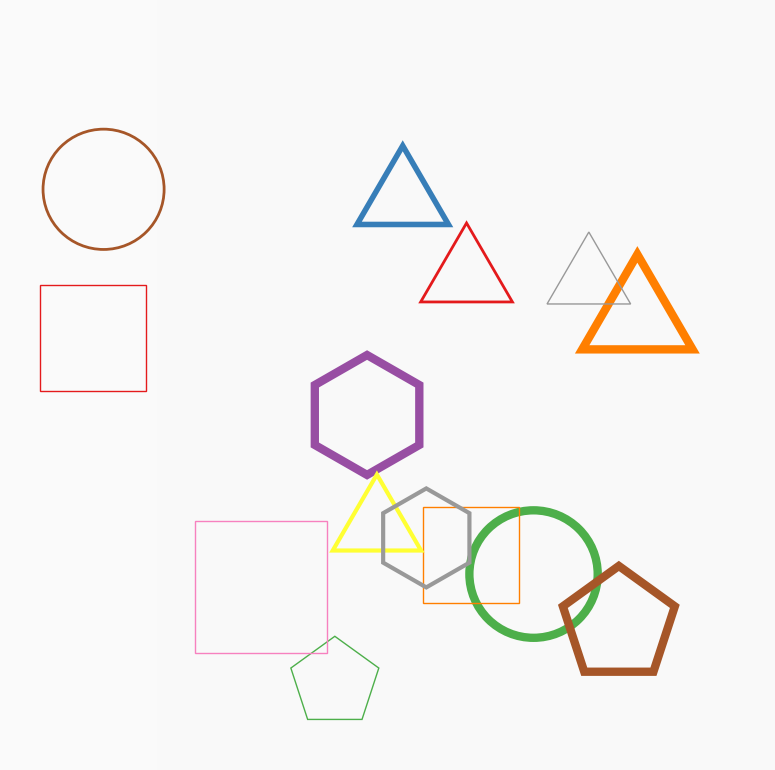[{"shape": "square", "thickness": 0.5, "radius": 0.34, "center": [0.12, 0.561]}, {"shape": "triangle", "thickness": 1, "radius": 0.34, "center": [0.602, 0.642]}, {"shape": "triangle", "thickness": 2, "radius": 0.34, "center": [0.52, 0.743]}, {"shape": "circle", "thickness": 3, "radius": 0.41, "center": [0.688, 0.254]}, {"shape": "pentagon", "thickness": 0.5, "radius": 0.3, "center": [0.432, 0.114]}, {"shape": "hexagon", "thickness": 3, "radius": 0.39, "center": [0.474, 0.461]}, {"shape": "square", "thickness": 0.5, "radius": 0.31, "center": [0.608, 0.279]}, {"shape": "triangle", "thickness": 3, "radius": 0.41, "center": [0.822, 0.587]}, {"shape": "triangle", "thickness": 1.5, "radius": 0.33, "center": [0.486, 0.318]}, {"shape": "circle", "thickness": 1, "radius": 0.39, "center": [0.134, 0.754]}, {"shape": "pentagon", "thickness": 3, "radius": 0.38, "center": [0.799, 0.189]}, {"shape": "square", "thickness": 0.5, "radius": 0.43, "center": [0.336, 0.238]}, {"shape": "hexagon", "thickness": 1.5, "radius": 0.32, "center": [0.55, 0.301]}, {"shape": "triangle", "thickness": 0.5, "radius": 0.31, "center": [0.76, 0.636]}]